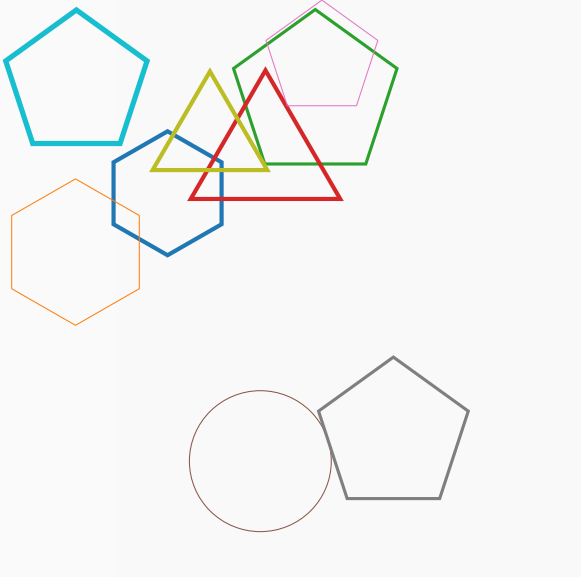[{"shape": "hexagon", "thickness": 2, "radius": 0.54, "center": [0.288, 0.664]}, {"shape": "hexagon", "thickness": 0.5, "radius": 0.63, "center": [0.13, 0.563]}, {"shape": "pentagon", "thickness": 1.5, "radius": 0.74, "center": [0.542, 0.835]}, {"shape": "triangle", "thickness": 2, "radius": 0.74, "center": [0.457, 0.729]}, {"shape": "circle", "thickness": 0.5, "radius": 0.61, "center": [0.448, 0.201]}, {"shape": "pentagon", "thickness": 0.5, "radius": 0.51, "center": [0.554, 0.898]}, {"shape": "pentagon", "thickness": 1.5, "radius": 0.68, "center": [0.677, 0.245]}, {"shape": "triangle", "thickness": 2, "radius": 0.57, "center": [0.361, 0.762]}, {"shape": "pentagon", "thickness": 2.5, "radius": 0.64, "center": [0.131, 0.854]}]